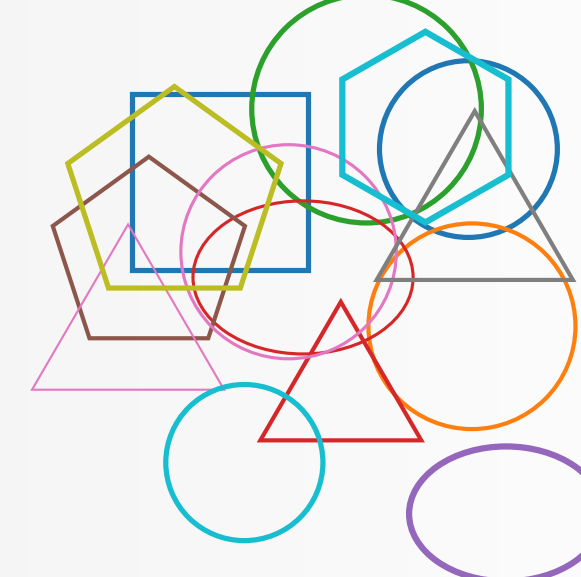[{"shape": "circle", "thickness": 2.5, "radius": 0.77, "center": [0.806, 0.741]}, {"shape": "square", "thickness": 2.5, "radius": 0.76, "center": [0.378, 0.684]}, {"shape": "circle", "thickness": 2, "radius": 0.89, "center": [0.812, 0.434]}, {"shape": "circle", "thickness": 2.5, "radius": 0.99, "center": [0.631, 0.811]}, {"shape": "triangle", "thickness": 2, "radius": 0.8, "center": [0.586, 0.317]}, {"shape": "oval", "thickness": 1.5, "radius": 0.95, "center": [0.521, 0.519]}, {"shape": "oval", "thickness": 3, "radius": 0.83, "center": [0.871, 0.109]}, {"shape": "pentagon", "thickness": 2, "radius": 0.87, "center": [0.256, 0.554]}, {"shape": "triangle", "thickness": 1, "radius": 0.95, "center": [0.22, 0.42]}, {"shape": "circle", "thickness": 1.5, "radius": 0.93, "center": [0.497, 0.563]}, {"shape": "triangle", "thickness": 2, "radius": 0.97, "center": [0.817, 0.612]}, {"shape": "pentagon", "thickness": 2.5, "radius": 0.96, "center": [0.3, 0.656]}, {"shape": "circle", "thickness": 2.5, "radius": 0.68, "center": [0.42, 0.198]}, {"shape": "hexagon", "thickness": 3, "radius": 0.83, "center": [0.732, 0.779]}]